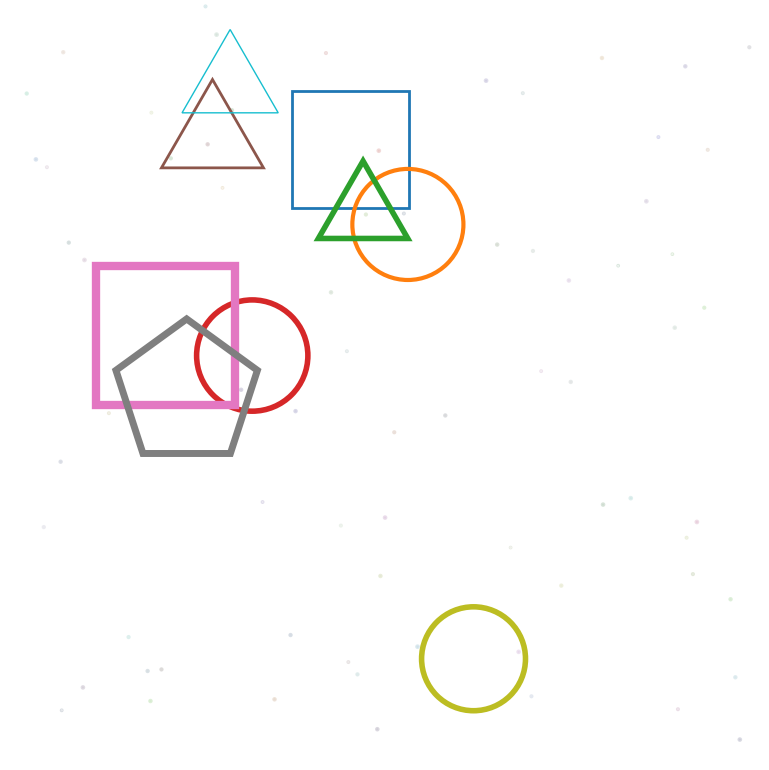[{"shape": "square", "thickness": 1, "radius": 0.38, "center": [0.455, 0.805]}, {"shape": "circle", "thickness": 1.5, "radius": 0.36, "center": [0.53, 0.708]}, {"shape": "triangle", "thickness": 2, "radius": 0.34, "center": [0.472, 0.724]}, {"shape": "circle", "thickness": 2, "radius": 0.36, "center": [0.328, 0.538]}, {"shape": "triangle", "thickness": 1, "radius": 0.38, "center": [0.276, 0.82]}, {"shape": "square", "thickness": 3, "radius": 0.45, "center": [0.215, 0.564]}, {"shape": "pentagon", "thickness": 2.5, "radius": 0.48, "center": [0.242, 0.489]}, {"shape": "circle", "thickness": 2, "radius": 0.34, "center": [0.615, 0.144]}, {"shape": "triangle", "thickness": 0.5, "radius": 0.36, "center": [0.299, 0.89]}]